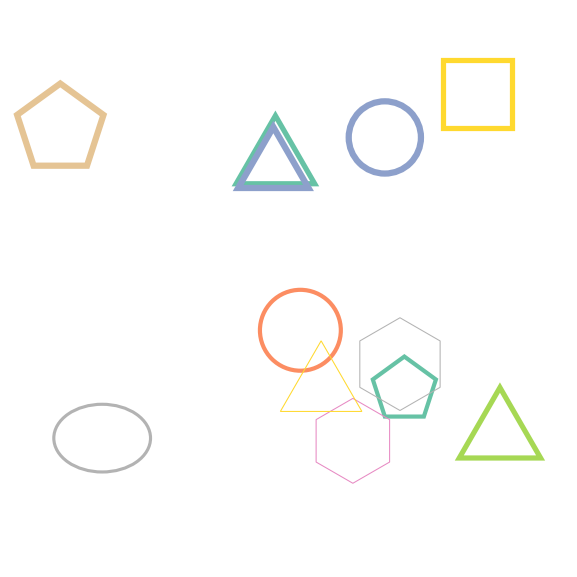[{"shape": "triangle", "thickness": 2.5, "radius": 0.39, "center": [0.477, 0.72]}, {"shape": "pentagon", "thickness": 2, "radius": 0.29, "center": [0.7, 0.324]}, {"shape": "circle", "thickness": 2, "radius": 0.35, "center": [0.52, 0.427]}, {"shape": "triangle", "thickness": 3, "radius": 0.35, "center": [0.473, 0.709]}, {"shape": "circle", "thickness": 3, "radius": 0.31, "center": [0.666, 0.761]}, {"shape": "hexagon", "thickness": 0.5, "radius": 0.37, "center": [0.611, 0.236]}, {"shape": "triangle", "thickness": 2.5, "radius": 0.41, "center": [0.866, 0.247]}, {"shape": "triangle", "thickness": 0.5, "radius": 0.41, "center": [0.556, 0.327]}, {"shape": "square", "thickness": 2.5, "radius": 0.3, "center": [0.827, 0.836]}, {"shape": "pentagon", "thickness": 3, "radius": 0.39, "center": [0.104, 0.776]}, {"shape": "oval", "thickness": 1.5, "radius": 0.42, "center": [0.177, 0.24]}, {"shape": "hexagon", "thickness": 0.5, "radius": 0.4, "center": [0.693, 0.369]}]